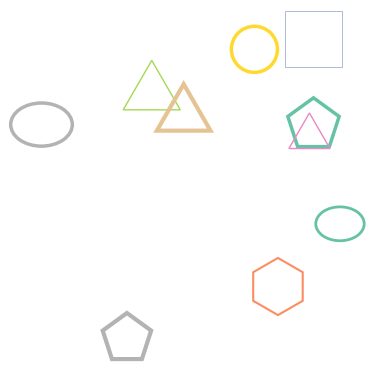[{"shape": "pentagon", "thickness": 2.5, "radius": 0.35, "center": [0.814, 0.676]}, {"shape": "oval", "thickness": 2, "radius": 0.31, "center": [0.883, 0.419]}, {"shape": "hexagon", "thickness": 1.5, "radius": 0.37, "center": [0.722, 0.256]}, {"shape": "square", "thickness": 0.5, "radius": 0.37, "center": [0.815, 0.899]}, {"shape": "triangle", "thickness": 1, "radius": 0.31, "center": [0.804, 0.645]}, {"shape": "triangle", "thickness": 1, "radius": 0.43, "center": [0.394, 0.758]}, {"shape": "circle", "thickness": 2.5, "radius": 0.3, "center": [0.661, 0.872]}, {"shape": "triangle", "thickness": 3, "radius": 0.4, "center": [0.477, 0.701]}, {"shape": "pentagon", "thickness": 3, "radius": 0.33, "center": [0.33, 0.121]}, {"shape": "oval", "thickness": 2.5, "radius": 0.4, "center": [0.108, 0.676]}]